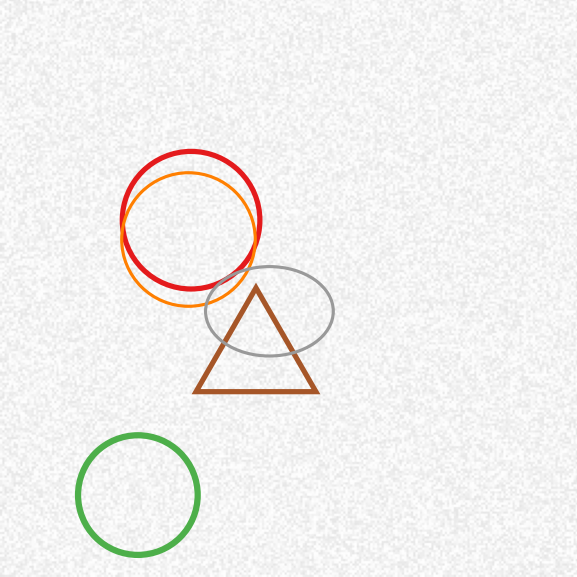[{"shape": "circle", "thickness": 2.5, "radius": 0.6, "center": [0.331, 0.618]}, {"shape": "circle", "thickness": 3, "radius": 0.52, "center": [0.239, 0.142]}, {"shape": "circle", "thickness": 1.5, "radius": 0.58, "center": [0.326, 0.584]}, {"shape": "triangle", "thickness": 2.5, "radius": 0.6, "center": [0.443, 0.381]}, {"shape": "oval", "thickness": 1.5, "radius": 0.55, "center": [0.467, 0.46]}]